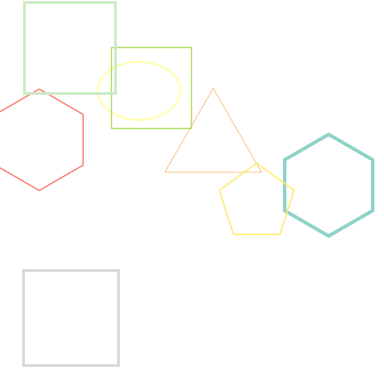[{"shape": "hexagon", "thickness": 2.5, "radius": 0.66, "center": [0.854, 0.519]}, {"shape": "oval", "thickness": 1.5, "radius": 0.54, "center": [0.361, 0.764]}, {"shape": "hexagon", "thickness": 1, "radius": 0.66, "center": [0.102, 0.637]}, {"shape": "triangle", "thickness": 0.5, "radius": 0.73, "center": [0.554, 0.626]}, {"shape": "square", "thickness": 1, "radius": 0.52, "center": [0.392, 0.773]}, {"shape": "square", "thickness": 2, "radius": 0.62, "center": [0.183, 0.175]}, {"shape": "square", "thickness": 2, "radius": 0.59, "center": [0.181, 0.876]}, {"shape": "pentagon", "thickness": 1, "radius": 0.51, "center": [0.667, 0.474]}]